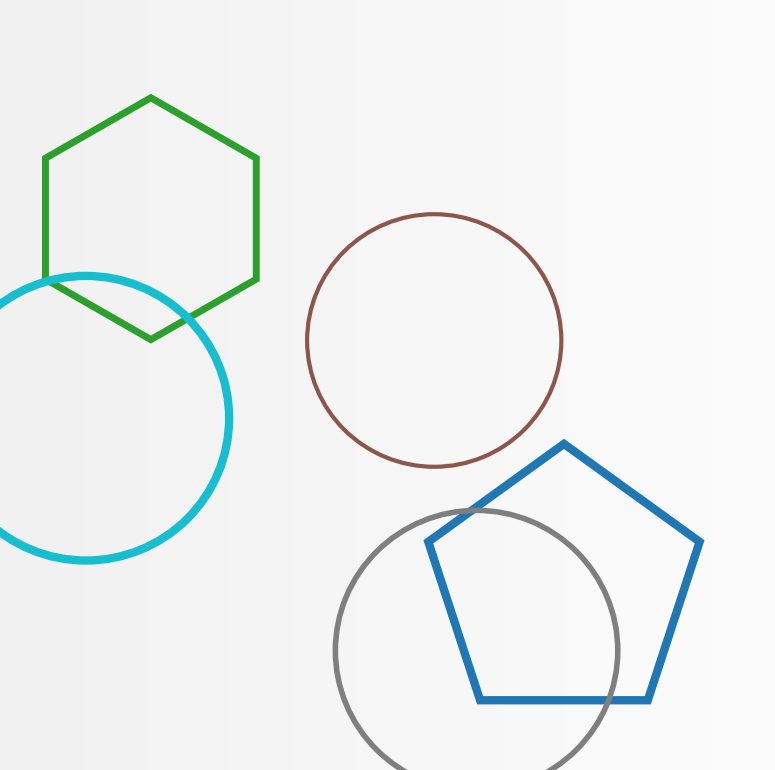[{"shape": "pentagon", "thickness": 3, "radius": 0.92, "center": [0.728, 0.239]}, {"shape": "hexagon", "thickness": 2.5, "radius": 0.79, "center": [0.195, 0.716]}, {"shape": "circle", "thickness": 1.5, "radius": 0.82, "center": [0.56, 0.558]}, {"shape": "circle", "thickness": 2, "radius": 0.91, "center": [0.615, 0.155]}, {"shape": "circle", "thickness": 3, "radius": 0.92, "center": [0.111, 0.457]}]